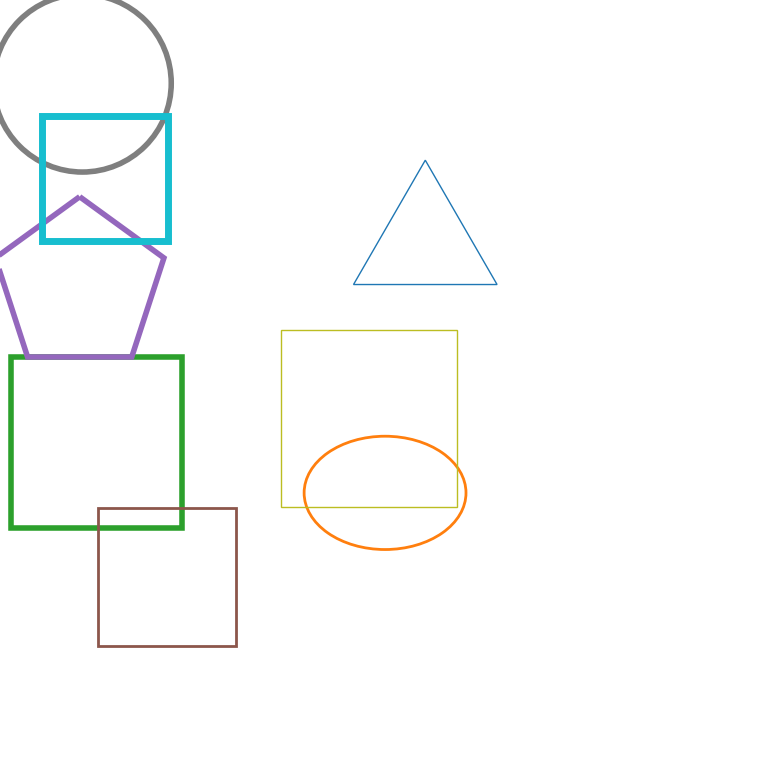[{"shape": "triangle", "thickness": 0.5, "radius": 0.54, "center": [0.552, 0.684]}, {"shape": "oval", "thickness": 1, "radius": 0.53, "center": [0.5, 0.36]}, {"shape": "square", "thickness": 2, "radius": 0.56, "center": [0.125, 0.425]}, {"shape": "pentagon", "thickness": 2, "radius": 0.58, "center": [0.103, 0.629]}, {"shape": "square", "thickness": 1, "radius": 0.45, "center": [0.217, 0.25]}, {"shape": "circle", "thickness": 2, "radius": 0.58, "center": [0.107, 0.892]}, {"shape": "square", "thickness": 0.5, "radius": 0.57, "center": [0.479, 0.457]}, {"shape": "square", "thickness": 2.5, "radius": 0.41, "center": [0.136, 0.769]}]